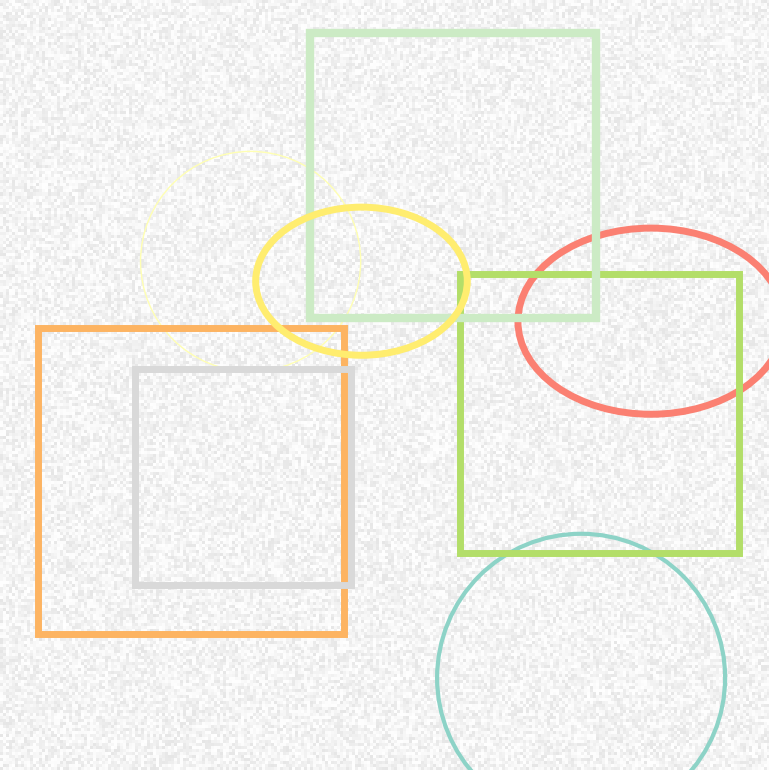[{"shape": "circle", "thickness": 1.5, "radius": 0.94, "center": [0.755, 0.12]}, {"shape": "circle", "thickness": 0.5, "radius": 0.71, "center": [0.325, 0.66]}, {"shape": "oval", "thickness": 2.5, "radius": 0.86, "center": [0.845, 0.583]}, {"shape": "square", "thickness": 2.5, "radius": 0.99, "center": [0.248, 0.376]}, {"shape": "square", "thickness": 2.5, "radius": 0.91, "center": [0.779, 0.463]}, {"shape": "square", "thickness": 2.5, "radius": 0.7, "center": [0.315, 0.38]}, {"shape": "square", "thickness": 3, "radius": 0.93, "center": [0.588, 0.772]}, {"shape": "oval", "thickness": 2.5, "radius": 0.69, "center": [0.469, 0.635]}]